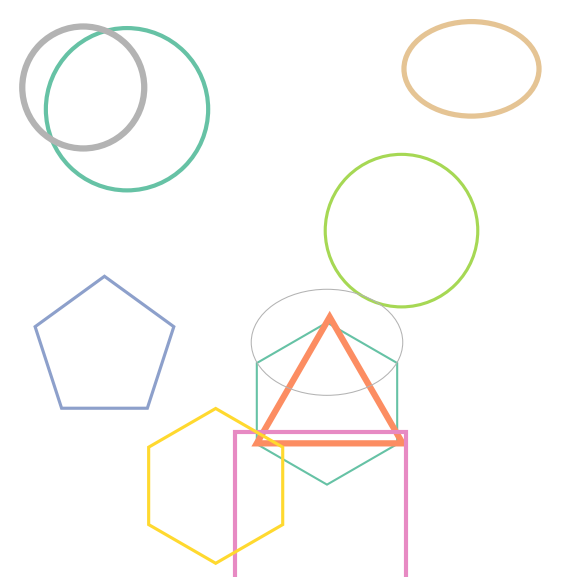[{"shape": "hexagon", "thickness": 1, "radius": 0.7, "center": [0.566, 0.3]}, {"shape": "circle", "thickness": 2, "radius": 0.7, "center": [0.22, 0.81]}, {"shape": "triangle", "thickness": 3, "radius": 0.73, "center": [0.571, 0.304]}, {"shape": "pentagon", "thickness": 1.5, "radius": 0.63, "center": [0.181, 0.394]}, {"shape": "square", "thickness": 2, "radius": 0.74, "center": [0.555, 0.104]}, {"shape": "circle", "thickness": 1.5, "radius": 0.66, "center": [0.695, 0.6]}, {"shape": "hexagon", "thickness": 1.5, "radius": 0.67, "center": [0.373, 0.158]}, {"shape": "oval", "thickness": 2.5, "radius": 0.58, "center": [0.816, 0.88]}, {"shape": "circle", "thickness": 3, "radius": 0.53, "center": [0.144, 0.848]}, {"shape": "oval", "thickness": 0.5, "radius": 0.66, "center": [0.566, 0.406]}]